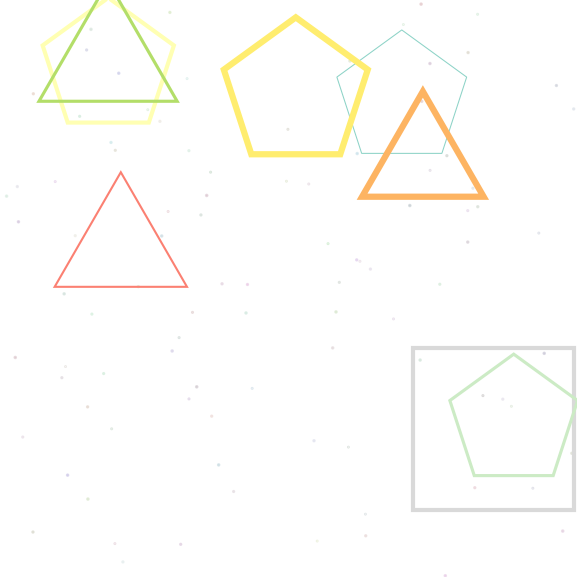[{"shape": "pentagon", "thickness": 0.5, "radius": 0.59, "center": [0.696, 0.829]}, {"shape": "pentagon", "thickness": 2, "radius": 0.6, "center": [0.187, 0.884]}, {"shape": "triangle", "thickness": 1, "radius": 0.66, "center": [0.209, 0.569]}, {"shape": "triangle", "thickness": 3, "radius": 0.61, "center": [0.732, 0.719]}, {"shape": "triangle", "thickness": 1.5, "radius": 0.69, "center": [0.187, 0.893]}, {"shape": "square", "thickness": 2, "radius": 0.7, "center": [0.854, 0.256]}, {"shape": "pentagon", "thickness": 1.5, "radius": 0.58, "center": [0.89, 0.27]}, {"shape": "pentagon", "thickness": 3, "radius": 0.66, "center": [0.512, 0.838]}]